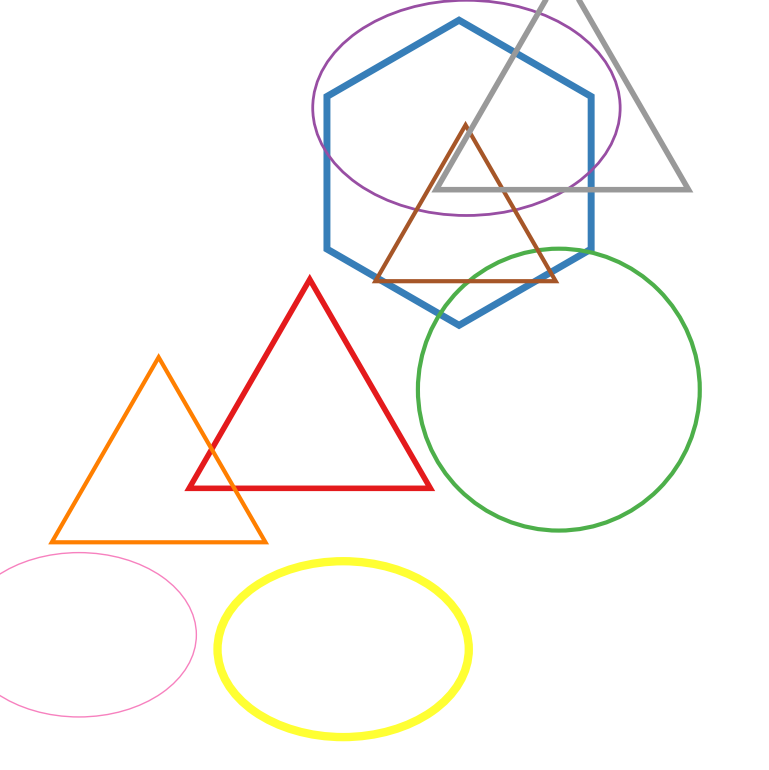[{"shape": "triangle", "thickness": 2, "radius": 0.9, "center": [0.402, 0.456]}, {"shape": "hexagon", "thickness": 2.5, "radius": 0.99, "center": [0.596, 0.776]}, {"shape": "circle", "thickness": 1.5, "radius": 0.92, "center": [0.726, 0.494]}, {"shape": "oval", "thickness": 1, "radius": 1.0, "center": [0.606, 0.86]}, {"shape": "triangle", "thickness": 1.5, "radius": 0.8, "center": [0.206, 0.376]}, {"shape": "oval", "thickness": 3, "radius": 0.82, "center": [0.446, 0.157]}, {"shape": "triangle", "thickness": 1.5, "radius": 0.68, "center": [0.605, 0.702]}, {"shape": "oval", "thickness": 0.5, "radius": 0.76, "center": [0.103, 0.176]}, {"shape": "triangle", "thickness": 2, "radius": 0.95, "center": [0.73, 0.848]}]